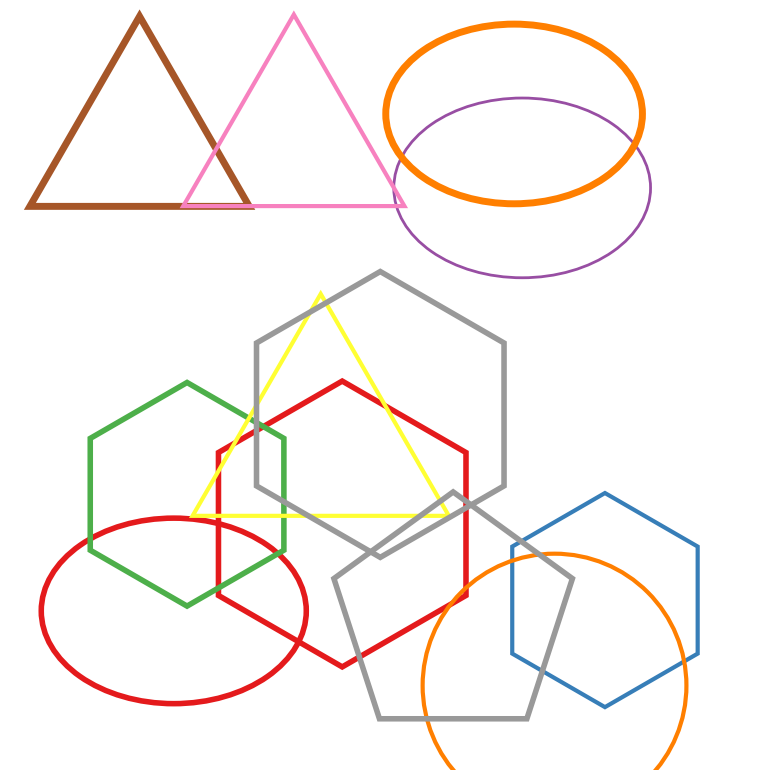[{"shape": "hexagon", "thickness": 2, "radius": 0.93, "center": [0.444, 0.319]}, {"shape": "oval", "thickness": 2, "radius": 0.86, "center": [0.226, 0.207]}, {"shape": "hexagon", "thickness": 1.5, "radius": 0.7, "center": [0.786, 0.221]}, {"shape": "hexagon", "thickness": 2, "radius": 0.73, "center": [0.243, 0.358]}, {"shape": "oval", "thickness": 1, "radius": 0.83, "center": [0.678, 0.756]}, {"shape": "oval", "thickness": 2.5, "radius": 0.83, "center": [0.668, 0.852]}, {"shape": "circle", "thickness": 1.5, "radius": 0.86, "center": [0.72, 0.11]}, {"shape": "triangle", "thickness": 1.5, "radius": 0.96, "center": [0.417, 0.426]}, {"shape": "triangle", "thickness": 2.5, "radius": 0.82, "center": [0.181, 0.814]}, {"shape": "triangle", "thickness": 1.5, "radius": 0.83, "center": [0.382, 0.815]}, {"shape": "hexagon", "thickness": 2, "radius": 0.93, "center": [0.494, 0.462]}, {"shape": "pentagon", "thickness": 2, "radius": 0.81, "center": [0.589, 0.198]}]